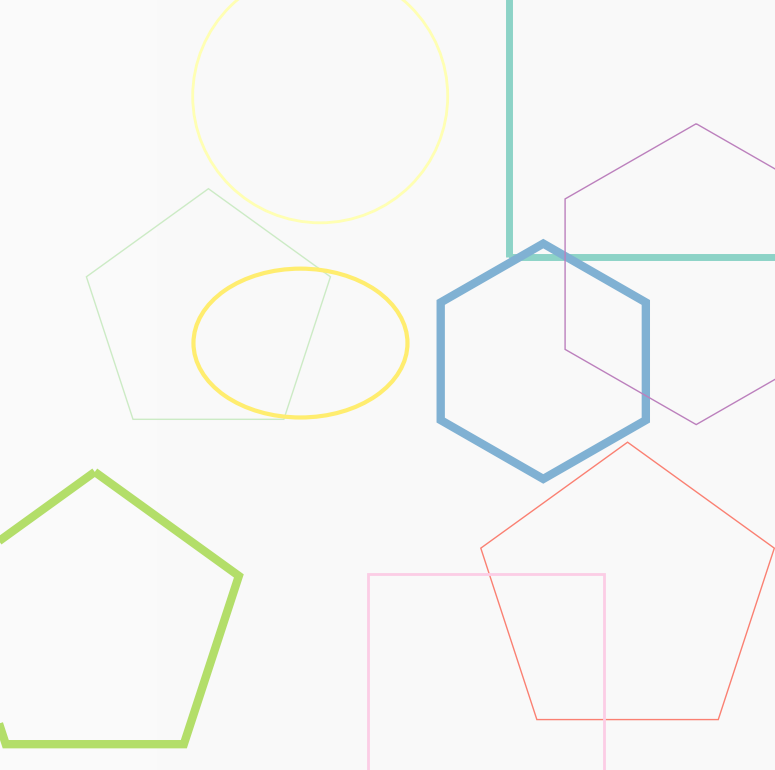[{"shape": "square", "thickness": 2.5, "radius": 0.9, "center": [0.838, 0.847]}, {"shape": "circle", "thickness": 1, "radius": 0.82, "center": [0.413, 0.875]}, {"shape": "pentagon", "thickness": 0.5, "radius": 1.0, "center": [0.81, 0.227]}, {"shape": "hexagon", "thickness": 3, "radius": 0.76, "center": [0.701, 0.531]}, {"shape": "pentagon", "thickness": 3, "radius": 0.98, "center": [0.122, 0.192]}, {"shape": "square", "thickness": 1, "radius": 0.76, "center": [0.627, 0.103]}, {"shape": "hexagon", "thickness": 0.5, "radius": 0.98, "center": [0.898, 0.644]}, {"shape": "pentagon", "thickness": 0.5, "radius": 0.83, "center": [0.269, 0.589]}, {"shape": "oval", "thickness": 1.5, "radius": 0.69, "center": [0.388, 0.554]}]